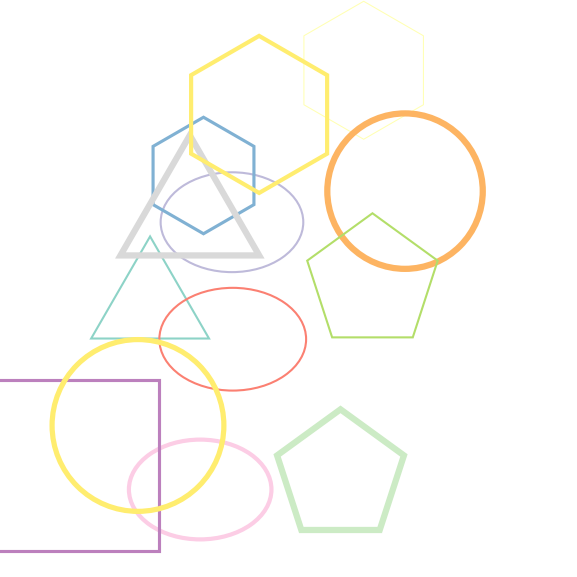[{"shape": "triangle", "thickness": 1, "radius": 0.59, "center": [0.26, 0.472]}, {"shape": "hexagon", "thickness": 0.5, "radius": 0.6, "center": [0.63, 0.877]}, {"shape": "oval", "thickness": 1, "radius": 0.62, "center": [0.402, 0.614]}, {"shape": "oval", "thickness": 1, "radius": 0.64, "center": [0.403, 0.412]}, {"shape": "hexagon", "thickness": 1.5, "radius": 0.5, "center": [0.352, 0.695]}, {"shape": "circle", "thickness": 3, "radius": 0.67, "center": [0.701, 0.668]}, {"shape": "pentagon", "thickness": 1, "radius": 0.59, "center": [0.645, 0.511]}, {"shape": "oval", "thickness": 2, "radius": 0.62, "center": [0.347, 0.152]}, {"shape": "triangle", "thickness": 3, "radius": 0.69, "center": [0.329, 0.626]}, {"shape": "square", "thickness": 1.5, "radius": 0.74, "center": [0.127, 0.193]}, {"shape": "pentagon", "thickness": 3, "radius": 0.58, "center": [0.59, 0.175]}, {"shape": "hexagon", "thickness": 2, "radius": 0.68, "center": [0.449, 0.801]}, {"shape": "circle", "thickness": 2.5, "radius": 0.74, "center": [0.239, 0.262]}]